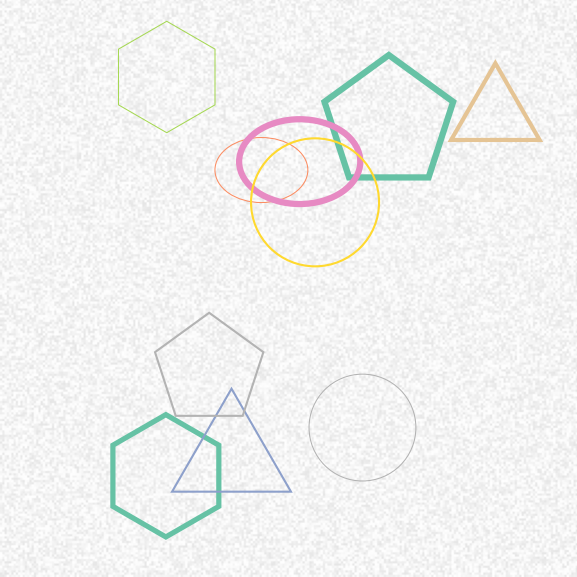[{"shape": "hexagon", "thickness": 2.5, "radius": 0.53, "center": [0.287, 0.175]}, {"shape": "pentagon", "thickness": 3, "radius": 0.59, "center": [0.673, 0.787]}, {"shape": "oval", "thickness": 0.5, "radius": 0.4, "center": [0.453, 0.705]}, {"shape": "triangle", "thickness": 1, "radius": 0.59, "center": [0.401, 0.207]}, {"shape": "oval", "thickness": 3, "radius": 0.52, "center": [0.519, 0.719]}, {"shape": "hexagon", "thickness": 0.5, "radius": 0.48, "center": [0.289, 0.866]}, {"shape": "circle", "thickness": 1, "radius": 0.55, "center": [0.546, 0.649]}, {"shape": "triangle", "thickness": 2, "radius": 0.44, "center": [0.858, 0.801]}, {"shape": "circle", "thickness": 0.5, "radius": 0.46, "center": [0.628, 0.259]}, {"shape": "pentagon", "thickness": 1, "radius": 0.49, "center": [0.362, 0.359]}]